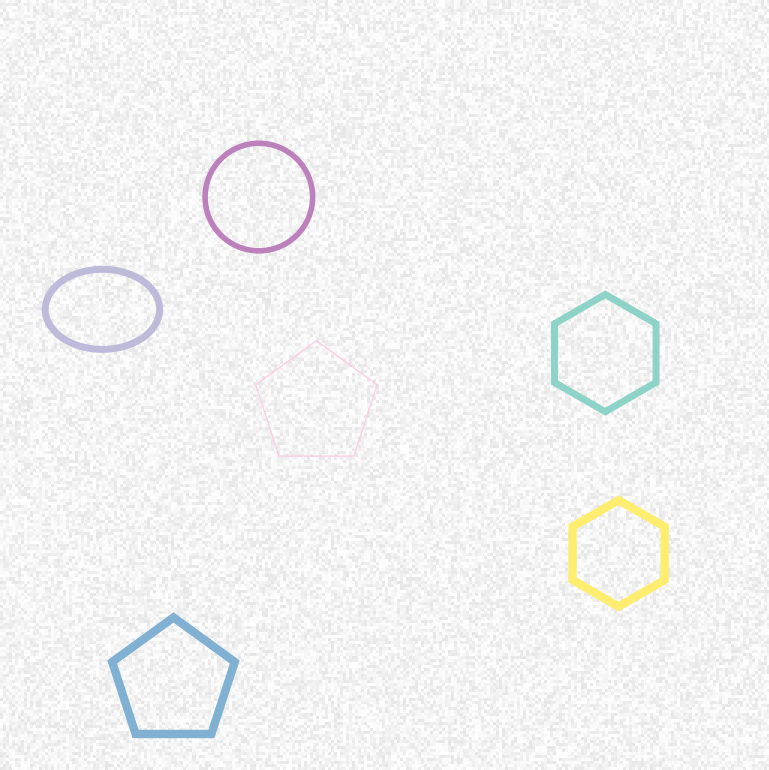[{"shape": "hexagon", "thickness": 2.5, "radius": 0.38, "center": [0.786, 0.541]}, {"shape": "oval", "thickness": 2.5, "radius": 0.37, "center": [0.133, 0.598]}, {"shape": "pentagon", "thickness": 3, "radius": 0.42, "center": [0.225, 0.114]}, {"shape": "pentagon", "thickness": 0.5, "radius": 0.41, "center": [0.411, 0.475]}, {"shape": "circle", "thickness": 2, "radius": 0.35, "center": [0.336, 0.744]}, {"shape": "hexagon", "thickness": 3, "radius": 0.35, "center": [0.803, 0.281]}]